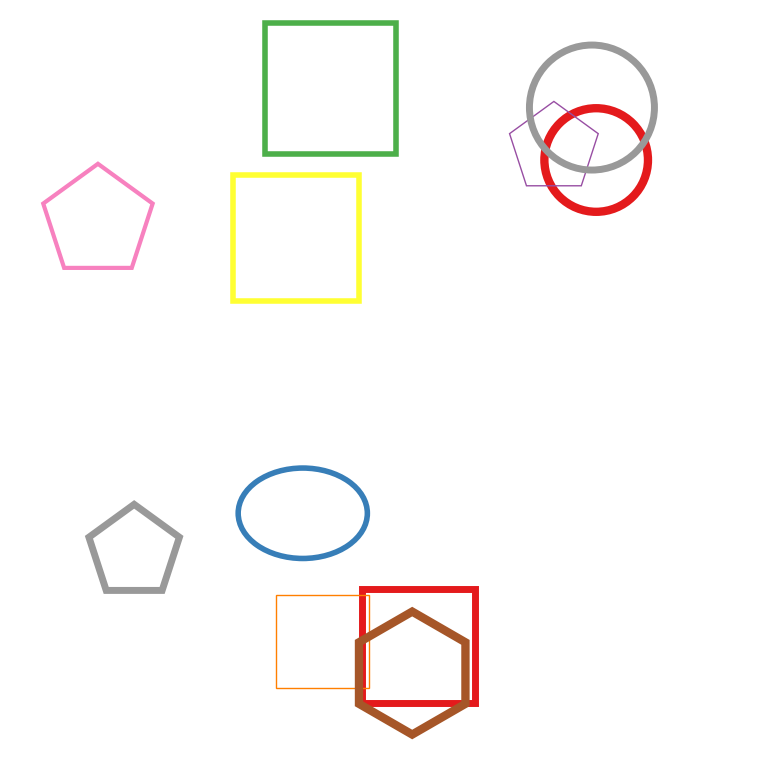[{"shape": "square", "thickness": 2.5, "radius": 0.37, "center": [0.544, 0.161]}, {"shape": "circle", "thickness": 3, "radius": 0.34, "center": [0.774, 0.792]}, {"shape": "oval", "thickness": 2, "radius": 0.42, "center": [0.393, 0.333]}, {"shape": "square", "thickness": 2, "radius": 0.42, "center": [0.429, 0.885]}, {"shape": "pentagon", "thickness": 0.5, "radius": 0.3, "center": [0.719, 0.808]}, {"shape": "square", "thickness": 0.5, "radius": 0.3, "center": [0.419, 0.167]}, {"shape": "square", "thickness": 2, "radius": 0.41, "center": [0.385, 0.691]}, {"shape": "hexagon", "thickness": 3, "radius": 0.4, "center": [0.535, 0.126]}, {"shape": "pentagon", "thickness": 1.5, "radius": 0.37, "center": [0.127, 0.713]}, {"shape": "pentagon", "thickness": 2.5, "radius": 0.31, "center": [0.174, 0.283]}, {"shape": "circle", "thickness": 2.5, "radius": 0.41, "center": [0.769, 0.86]}]